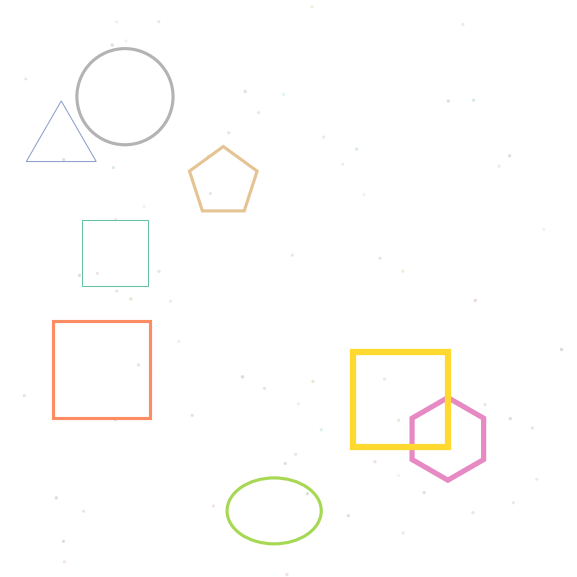[{"shape": "square", "thickness": 0.5, "radius": 0.29, "center": [0.199, 0.561]}, {"shape": "square", "thickness": 1.5, "radius": 0.42, "center": [0.175, 0.36]}, {"shape": "triangle", "thickness": 0.5, "radius": 0.35, "center": [0.106, 0.754]}, {"shape": "hexagon", "thickness": 2.5, "radius": 0.36, "center": [0.775, 0.239]}, {"shape": "oval", "thickness": 1.5, "radius": 0.41, "center": [0.475, 0.114]}, {"shape": "square", "thickness": 3, "radius": 0.41, "center": [0.693, 0.307]}, {"shape": "pentagon", "thickness": 1.5, "radius": 0.31, "center": [0.387, 0.684]}, {"shape": "circle", "thickness": 1.5, "radius": 0.42, "center": [0.216, 0.832]}]